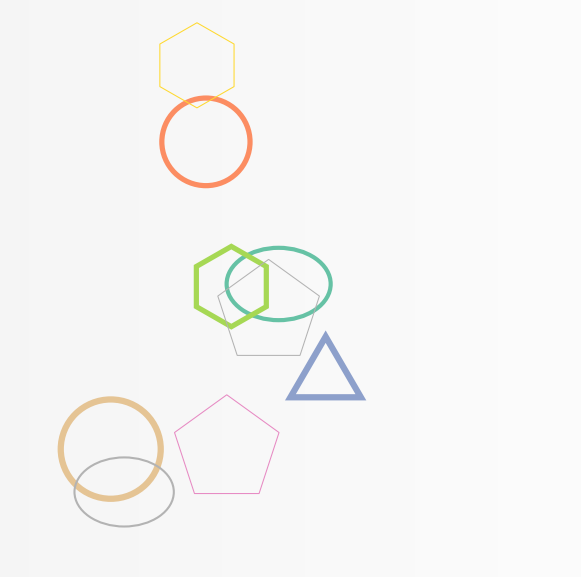[{"shape": "oval", "thickness": 2, "radius": 0.45, "center": [0.479, 0.507]}, {"shape": "circle", "thickness": 2.5, "radius": 0.38, "center": [0.354, 0.753]}, {"shape": "triangle", "thickness": 3, "radius": 0.35, "center": [0.56, 0.346]}, {"shape": "pentagon", "thickness": 0.5, "radius": 0.47, "center": [0.39, 0.221]}, {"shape": "hexagon", "thickness": 2.5, "radius": 0.35, "center": [0.398, 0.503]}, {"shape": "hexagon", "thickness": 0.5, "radius": 0.37, "center": [0.339, 0.886]}, {"shape": "circle", "thickness": 3, "radius": 0.43, "center": [0.191, 0.221]}, {"shape": "pentagon", "thickness": 0.5, "radius": 0.46, "center": [0.462, 0.458]}, {"shape": "oval", "thickness": 1, "radius": 0.43, "center": [0.214, 0.147]}]